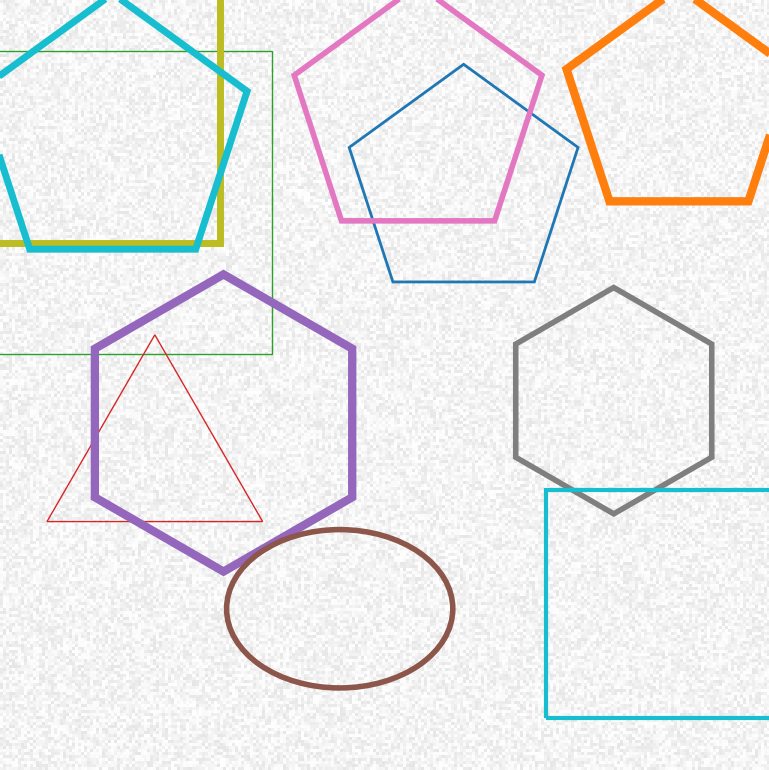[{"shape": "pentagon", "thickness": 1, "radius": 0.78, "center": [0.602, 0.76]}, {"shape": "pentagon", "thickness": 3, "radius": 0.77, "center": [0.882, 0.863]}, {"shape": "square", "thickness": 0.5, "radius": 0.98, "center": [0.157, 0.737]}, {"shape": "triangle", "thickness": 0.5, "radius": 0.81, "center": [0.201, 0.403]}, {"shape": "hexagon", "thickness": 3, "radius": 0.96, "center": [0.29, 0.451]}, {"shape": "oval", "thickness": 2, "radius": 0.73, "center": [0.441, 0.209]}, {"shape": "pentagon", "thickness": 2, "radius": 0.85, "center": [0.543, 0.85]}, {"shape": "hexagon", "thickness": 2, "radius": 0.73, "center": [0.797, 0.48]}, {"shape": "square", "thickness": 2.5, "radius": 0.82, "center": [0.121, 0.848]}, {"shape": "square", "thickness": 1.5, "radius": 0.74, "center": [0.856, 0.216]}, {"shape": "pentagon", "thickness": 2.5, "radius": 0.92, "center": [0.146, 0.825]}]